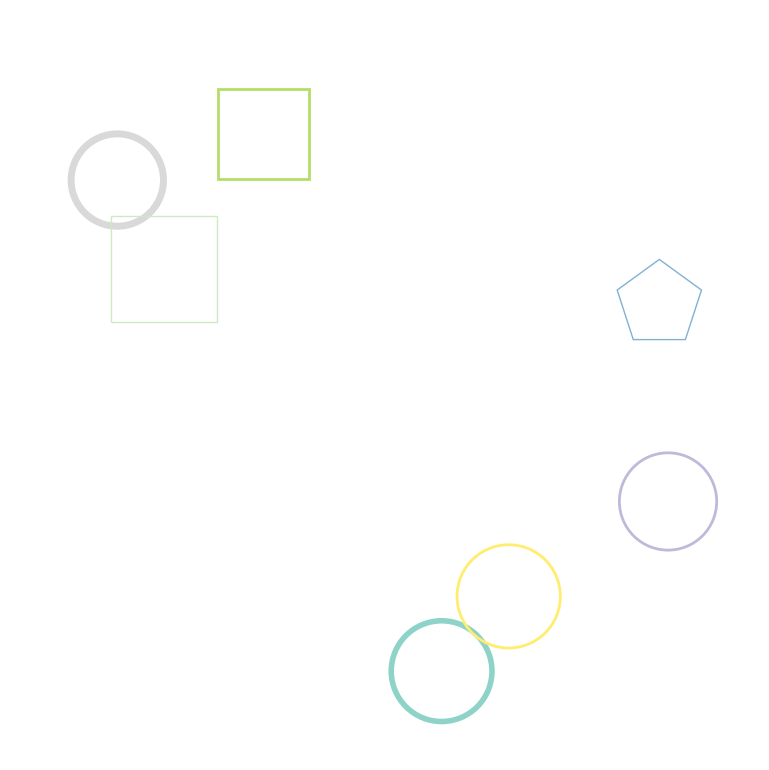[{"shape": "circle", "thickness": 2, "radius": 0.33, "center": [0.574, 0.128]}, {"shape": "circle", "thickness": 1, "radius": 0.32, "center": [0.868, 0.349]}, {"shape": "pentagon", "thickness": 0.5, "radius": 0.29, "center": [0.856, 0.606]}, {"shape": "square", "thickness": 1, "radius": 0.29, "center": [0.342, 0.826]}, {"shape": "circle", "thickness": 2.5, "radius": 0.3, "center": [0.152, 0.766]}, {"shape": "square", "thickness": 0.5, "radius": 0.34, "center": [0.213, 0.651]}, {"shape": "circle", "thickness": 1, "radius": 0.34, "center": [0.661, 0.225]}]